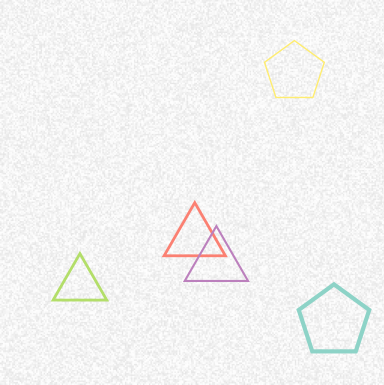[{"shape": "pentagon", "thickness": 3, "radius": 0.48, "center": [0.868, 0.165]}, {"shape": "triangle", "thickness": 2, "radius": 0.46, "center": [0.506, 0.382]}, {"shape": "triangle", "thickness": 2, "radius": 0.4, "center": [0.208, 0.261]}, {"shape": "triangle", "thickness": 1.5, "radius": 0.47, "center": [0.562, 0.318]}, {"shape": "pentagon", "thickness": 1, "radius": 0.41, "center": [0.765, 0.813]}]